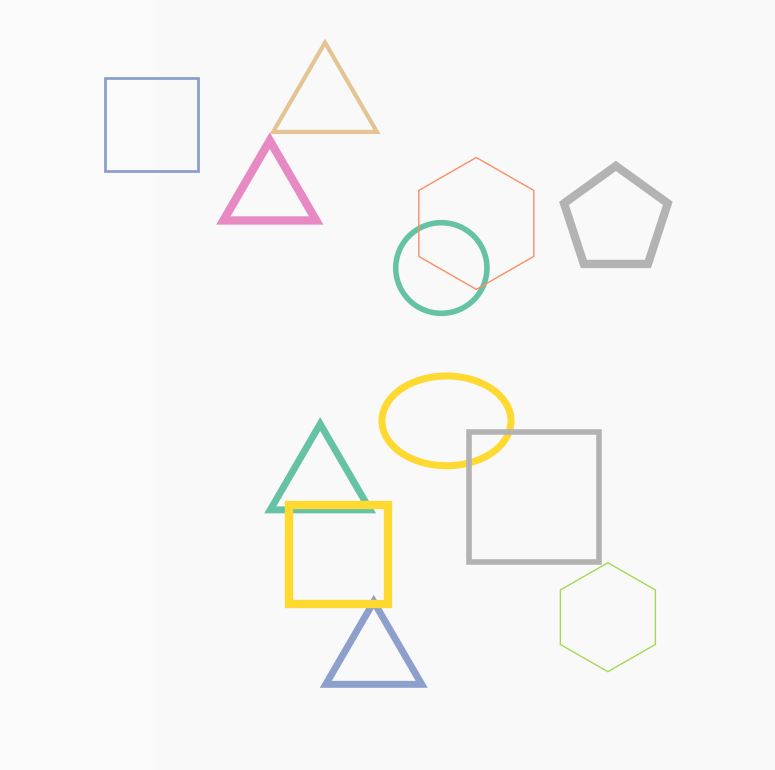[{"shape": "circle", "thickness": 2, "radius": 0.29, "center": [0.569, 0.652]}, {"shape": "triangle", "thickness": 2.5, "radius": 0.37, "center": [0.413, 0.375]}, {"shape": "hexagon", "thickness": 0.5, "radius": 0.43, "center": [0.615, 0.71]}, {"shape": "square", "thickness": 1, "radius": 0.3, "center": [0.195, 0.838]}, {"shape": "triangle", "thickness": 2.5, "radius": 0.36, "center": [0.482, 0.147]}, {"shape": "triangle", "thickness": 3, "radius": 0.35, "center": [0.348, 0.748]}, {"shape": "hexagon", "thickness": 0.5, "radius": 0.35, "center": [0.784, 0.198]}, {"shape": "oval", "thickness": 2.5, "radius": 0.42, "center": [0.576, 0.453]}, {"shape": "square", "thickness": 3, "radius": 0.32, "center": [0.437, 0.28]}, {"shape": "triangle", "thickness": 1.5, "radius": 0.39, "center": [0.419, 0.867]}, {"shape": "pentagon", "thickness": 3, "radius": 0.35, "center": [0.795, 0.714]}, {"shape": "square", "thickness": 2, "radius": 0.42, "center": [0.689, 0.354]}]